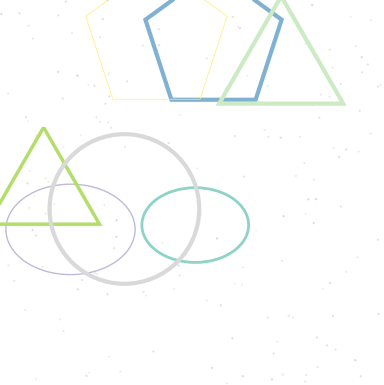[{"shape": "oval", "thickness": 2, "radius": 0.69, "center": [0.507, 0.415]}, {"shape": "oval", "thickness": 1, "radius": 0.84, "center": [0.183, 0.404]}, {"shape": "pentagon", "thickness": 3, "radius": 0.93, "center": [0.555, 0.891]}, {"shape": "triangle", "thickness": 2.5, "radius": 0.84, "center": [0.113, 0.502]}, {"shape": "circle", "thickness": 3, "radius": 0.97, "center": [0.323, 0.457]}, {"shape": "triangle", "thickness": 3, "radius": 0.93, "center": [0.73, 0.824]}, {"shape": "pentagon", "thickness": 0.5, "radius": 0.96, "center": [0.406, 0.898]}]